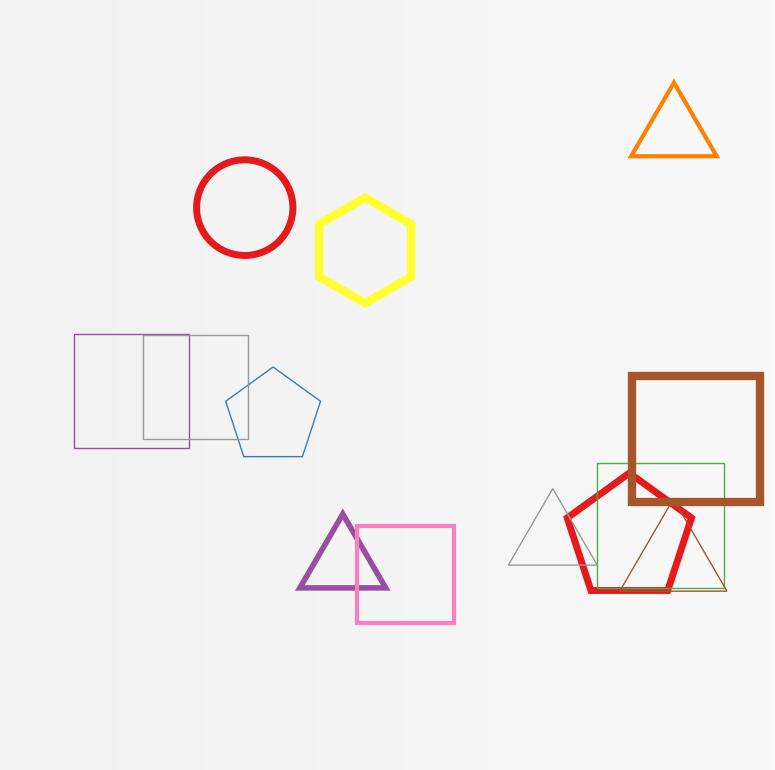[{"shape": "pentagon", "thickness": 2.5, "radius": 0.42, "center": [0.812, 0.301]}, {"shape": "circle", "thickness": 2.5, "radius": 0.31, "center": [0.316, 0.73]}, {"shape": "pentagon", "thickness": 0.5, "radius": 0.32, "center": [0.352, 0.459]}, {"shape": "square", "thickness": 0.5, "radius": 0.41, "center": [0.852, 0.318]}, {"shape": "triangle", "thickness": 2, "radius": 0.32, "center": [0.442, 0.268]}, {"shape": "square", "thickness": 0.5, "radius": 0.37, "center": [0.17, 0.493]}, {"shape": "triangle", "thickness": 1.5, "radius": 0.32, "center": [0.87, 0.829]}, {"shape": "hexagon", "thickness": 3, "radius": 0.34, "center": [0.471, 0.675]}, {"shape": "square", "thickness": 3, "radius": 0.41, "center": [0.898, 0.43]}, {"shape": "triangle", "thickness": 0.5, "radius": 0.4, "center": [0.869, 0.272]}, {"shape": "square", "thickness": 1.5, "radius": 0.31, "center": [0.523, 0.254]}, {"shape": "square", "thickness": 0.5, "radius": 0.34, "center": [0.252, 0.498]}, {"shape": "triangle", "thickness": 0.5, "radius": 0.33, "center": [0.713, 0.299]}]